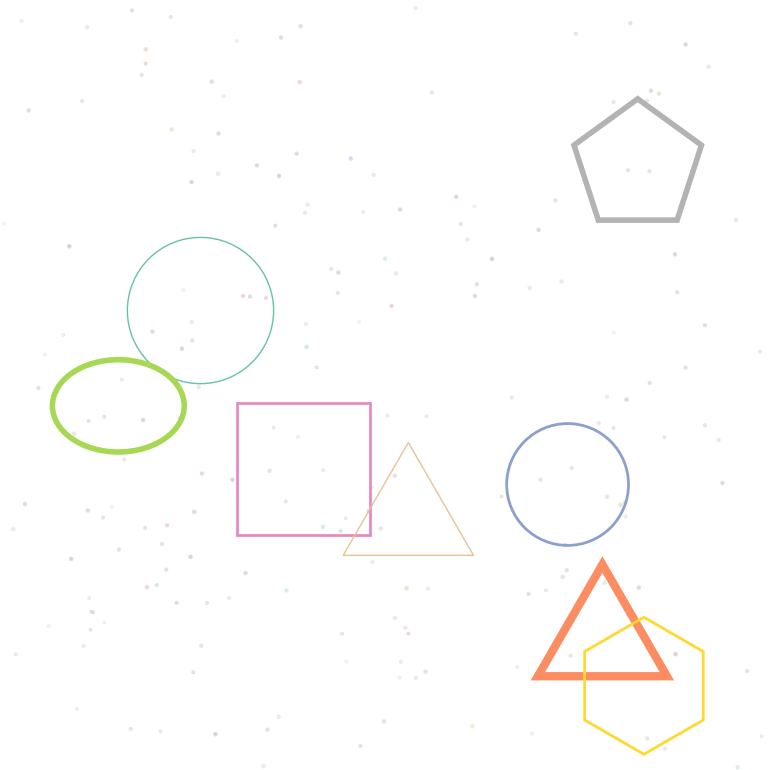[{"shape": "circle", "thickness": 0.5, "radius": 0.47, "center": [0.26, 0.597]}, {"shape": "triangle", "thickness": 3, "radius": 0.48, "center": [0.782, 0.17]}, {"shape": "circle", "thickness": 1, "radius": 0.4, "center": [0.737, 0.371]}, {"shape": "square", "thickness": 1, "radius": 0.43, "center": [0.394, 0.391]}, {"shape": "oval", "thickness": 2, "radius": 0.43, "center": [0.154, 0.473]}, {"shape": "hexagon", "thickness": 1, "radius": 0.44, "center": [0.836, 0.109]}, {"shape": "triangle", "thickness": 0.5, "radius": 0.49, "center": [0.53, 0.328]}, {"shape": "pentagon", "thickness": 2, "radius": 0.44, "center": [0.828, 0.785]}]